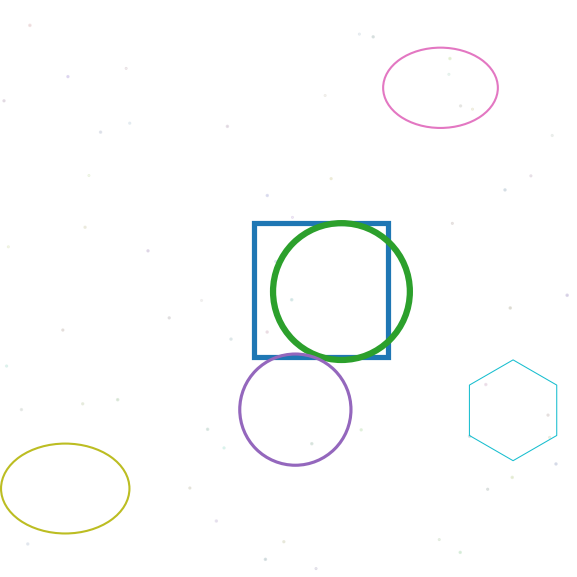[{"shape": "square", "thickness": 2.5, "radius": 0.58, "center": [0.556, 0.497]}, {"shape": "circle", "thickness": 3, "radius": 0.59, "center": [0.591, 0.494]}, {"shape": "circle", "thickness": 1.5, "radius": 0.48, "center": [0.511, 0.29]}, {"shape": "oval", "thickness": 1, "radius": 0.5, "center": [0.763, 0.847]}, {"shape": "oval", "thickness": 1, "radius": 0.56, "center": [0.113, 0.153]}, {"shape": "hexagon", "thickness": 0.5, "radius": 0.44, "center": [0.888, 0.289]}]